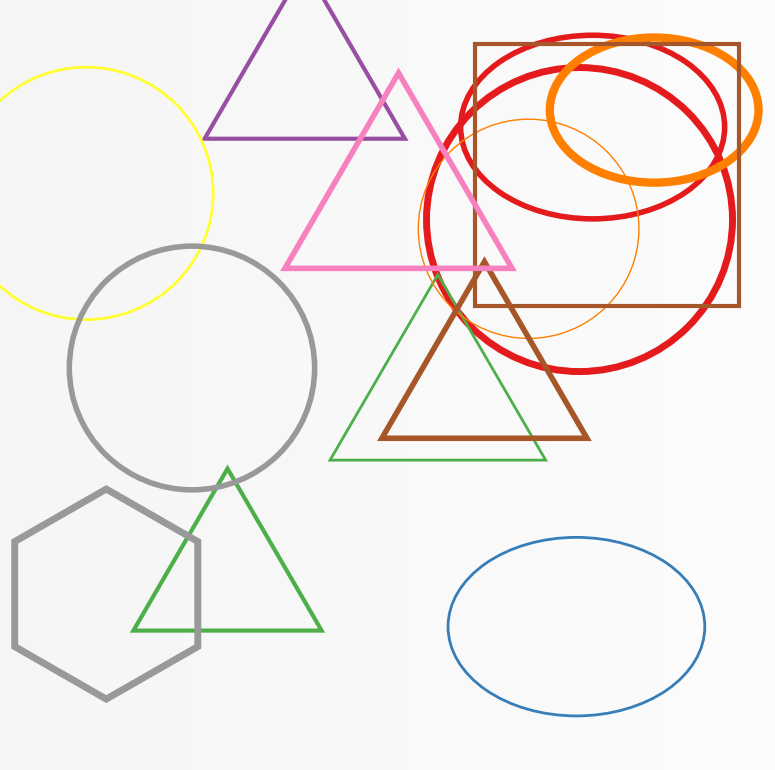[{"shape": "oval", "thickness": 2, "radius": 0.85, "center": [0.765, 0.835]}, {"shape": "circle", "thickness": 2.5, "radius": 0.99, "center": [0.748, 0.715]}, {"shape": "oval", "thickness": 1, "radius": 0.83, "center": [0.744, 0.186]}, {"shape": "triangle", "thickness": 1.5, "radius": 0.7, "center": [0.294, 0.251]}, {"shape": "triangle", "thickness": 1, "radius": 0.8, "center": [0.565, 0.483]}, {"shape": "triangle", "thickness": 1.5, "radius": 0.75, "center": [0.393, 0.894]}, {"shape": "circle", "thickness": 0.5, "radius": 0.71, "center": [0.682, 0.703]}, {"shape": "oval", "thickness": 3, "radius": 0.67, "center": [0.844, 0.857]}, {"shape": "circle", "thickness": 1, "radius": 0.82, "center": [0.111, 0.749]}, {"shape": "square", "thickness": 1.5, "radius": 0.85, "center": [0.783, 0.773]}, {"shape": "triangle", "thickness": 2, "radius": 0.76, "center": [0.625, 0.507]}, {"shape": "triangle", "thickness": 2, "radius": 0.85, "center": [0.514, 0.736]}, {"shape": "hexagon", "thickness": 2.5, "radius": 0.68, "center": [0.137, 0.228]}, {"shape": "circle", "thickness": 2, "radius": 0.79, "center": [0.248, 0.522]}]